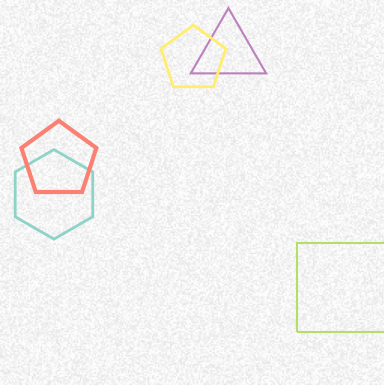[{"shape": "hexagon", "thickness": 2, "radius": 0.58, "center": [0.14, 0.495]}, {"shape": "pentagon", "thickness": 3, "radius": 0.51, "center": [0.153, 0.584]}, {"shape": "square", "thickness": 1.5, "radius": 0.58, "center": [0.886, 0.253]}, {"shape": "triangle", "thickness": 1.5, "radius": 0.57, "center": [0.593, 0.866]}, {"shape": "pentagon", "thickness": 2, "radius": 0.44, "center": [0.502, 0.846]}]